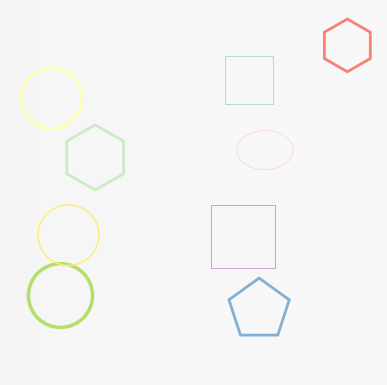[{"shape": "square", "thickness": 0.5, "radius": 0.31, "center": [0.643, 0.792]}, {"shape": "circle", "thickness": 2, "radius": 0.39, "center": [0.133, 0.745]}, {"shape": "hexagon", "thickness": 2, "radius": 0.34, "center": [0.896, 0.882]}, {"shape": "pentagon", "thickness": 2, "radius": 0.41, "center": [0.669, 0.196]}, {"shape": "circle", "thickness": 2.5, "radius": 0.41, "center": [0.156, 0.232]}, {"shape": "oval", "thickness": 0.5, "radius": 0.36, "center": [0.684, 0.61]}, {"shape": "square", "thickness": 0.5, "radius": 0.41, "center": [0.628, 0.387]}, {"shape": "hexagon", "thickness": 2, "radius": 0.42, "center": [0.246, 0.591]}, {"shape": "circle", "thickness": 1, "radius": 0.39, "center": [0.177, 0.389]}]